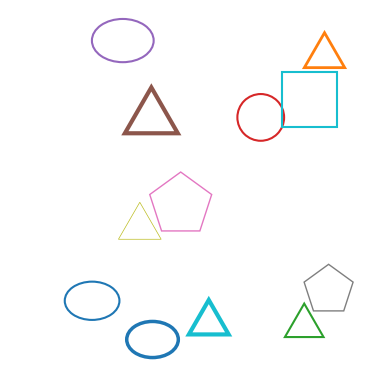[{"shape": "oval", "thickness": 2.5, "radius": 0.33, "center": [0.396, 0.118]}, {"shape": "oval", "thickness": 1.5, "radius": 0.36, "center": [0.239, 0.219]}, {"shape": "triangle", "thickness": 2, "radius": 0.3, "center": [0.843, 0.855]}, {"shape": "triangle", "thickness": 1.5, "radius": 0.29, "center": [0.79, 0.154]}, {"shape": "circle", "thickness": 1.5, "radius": 0.3, "center": [0.677, 0.695]}, {"shape": "oval", "thickness": 1.5, "radius": 0.4, "center": [0.319, 0.895]}, {"shape": "triangle", "thickness": 3, "radius": 0.4, "center": [0.393, 0.694]}, {"shape": "pentagon", "thickness": 1, "radius": 0.42, "center": [0.469, 0.469]}, {"shape": "pentagon", "thickness": 1, "radius": 0.33, "center": [0.854, 0.247]}, {"shape": "triangle", "thickness": 0.5, "radius": 0.32, "center": [0.363, 0.411]}, {"shape": "square", "thickness": 1.5, "radius": 0.35, "center": [0.804, 0.742]}, {"shape": "triangle", "thickness": 3, "radius": 0.3, "center": [0.542, 0.161]}]